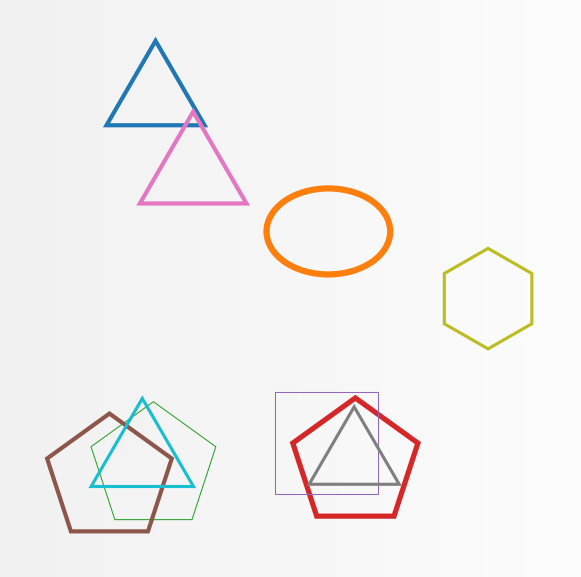[{"shape": "triangle", "thickness": 2, "radius": 0.49, "center": [0.268, 0.831]}, {"shape": "oval", "thickness": 3, "radius": 0.53, "center": [0.565, 0.598]}, {"shape": "pentagon", "thickness": 0.5, "radius": 0.56, "center": [0.264, 0.191]}, {"shape": "pentagon", "thickness": 2.5, "radius": 0.57, "center": [0.611, 0.197]}, {"shape": "square", "thickness": 0.5, "radius": 0.44, "center": [0.561, 0.232]}, {"shape": "pentagon", "thickness": 2, "radius": 0.56, "center": [0.188, 0.17]}, {"shape": "triangle", "thickness": 2, "radius": 0.53, "center": [0.332, 0.7]}, {"shape": "triangle", "thickness": 1.5, "radius": 0.45, "center": [0.609, 0.205]}, {"shape": "hexagon", "thickness": 1.5, "radius": 0.43, "center": [0.84, 0.482]}, {"shape": "triangle", "thickness": 1.5, "radius": 0.51, "center": [0.245, 0.208]}]